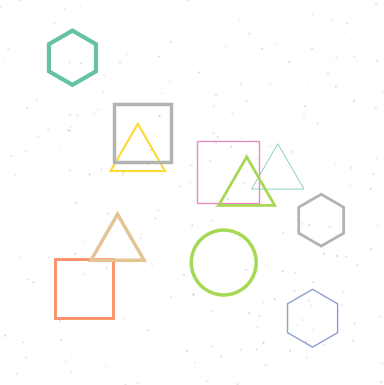[{"shape": "hexagon", "thickness": 3, "radius": 0.35, "center": [0.188, 0.85]}, {"shape": "triangle", "thickness": 0.5, "radius": 0.39, "center": [0.722, 0.548]}, {"shape": "square", "thickness": 2, "radius": 0.38, "center": [0.219, 0.25]}, {"shape": "hexagon", "thickness": 1, "radius": 0.38, "center": [0.812, 0.173]}, {"shape": "square", "thickness": 1, "radius": 0.4, "center": [0.591, 0.554]}, {"shape": "triangle", "thickness": 2, "radius": 0.42, "center": [0.641, 0.508]}, {"shape": "circle", "thickness": 2.5, "radius": 0.42, "center": [0.581, 0.318]}, {"shape": "triangle", "thickness": 1.5, "radius": 0.41, "center": [0.358, 0.597]}, {"shape": "triangle", "thickness": 2.5, "radius": 0.4, "center": [0.305, 0.364]}, {"shape": "hexagon", "thickness": 2, "radius": 0.34, "center": [0.834, 0.428]}, {"shape": "square", "thickness": 2.5, "radius": 0.37, "center": [0.371, 0.654]}]